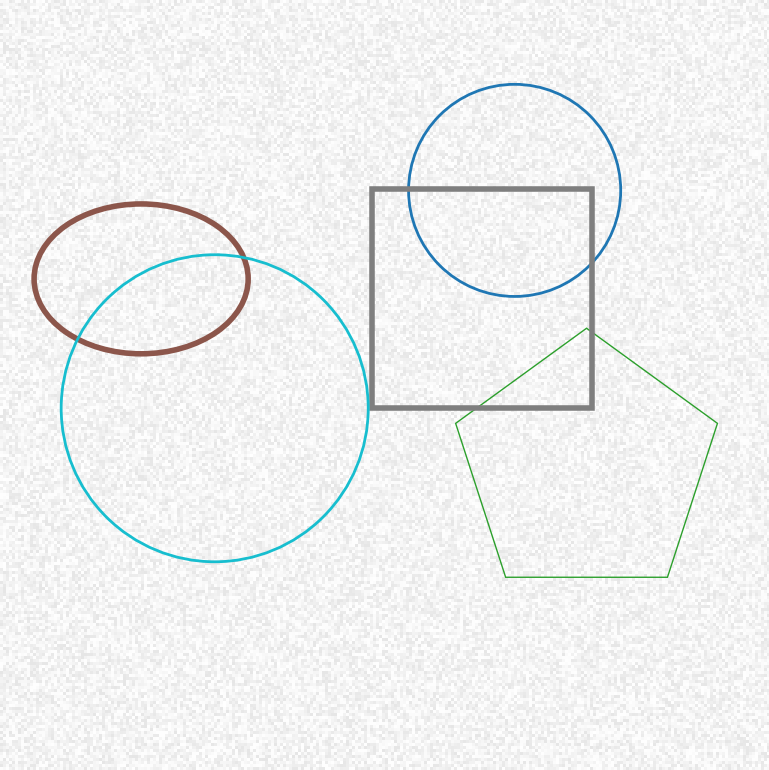[{"shape": "circle", "thickness": 1, "radius": 0.69, "center": [0.668, 0.753]}, {"shape": "pentagon", "thickness": 0.5, "radius": 0.89, "center": [0.762, 0.395]}, {"shape": "oval", "thickness": 2, "radius": 0.7, "center": [0.183, 0.638]}, {"shape": "square", "thickness": 2, "radius": 0.71, "center": [0.626, 0.612]}, {"shape": "circle", "thickness": 1, "radius": 1.0, "center": [0.279, 0.47]}]